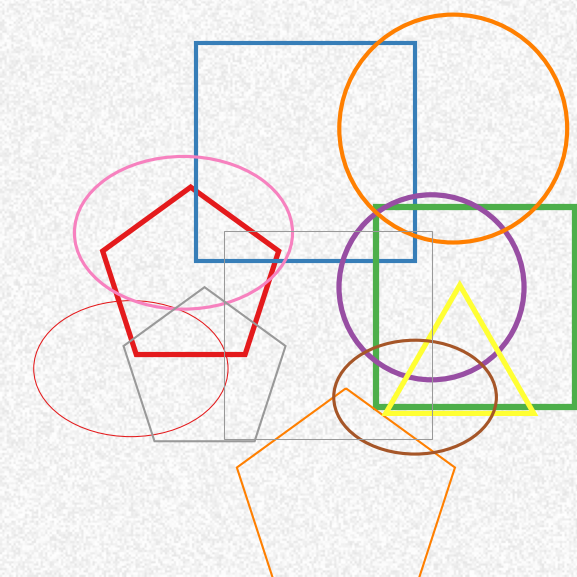[{"shape": "oval", "thickness": 0.5, "radius": 0.84, "center": [0.227, 0.361]}, {"shape": "pentagon", "thickness": 2.5, "radius": 0.8, "center": [0.33, 0.515]}, {"shape": "square", "thickness": 2, "radius": 0.94, "center": [0.529, 0.737]}, {"shape": "square", "thickness": 3, "radius": 0.86, "center": [0.824, 0.467]}, {"shape": "circle", "thickness": 2.5, "radius": 0.8, "center": [0.747, 0.502]}, {"shape": "pentagon", "thickness": 1, "radius": 0.99, "center": [0.599, 0.128]}, {"shape": "circle", "thickness": 2, "radius": 0.99, "center": [0.785, 0.777]}, {"shape": "triangle", "thickness": 2.5, "radius": 0.74, "center": [0.796, 0.357]}, {"shape": "oval", "thickness": 1.5, "radius": 0.7, "center": [0.719, 0.311]}, {"shape": "oval", "thickness": 1.5, "radius": 0.94, "center": [0.318, 0.596]}, {"shape": "pentagon", "thickness": 1, "radius": 0.74, "center": [0.354, 0.354]}, {"shape": "square", "thickness": 0.5, "radius": 0.9, "center": [0.568, 0.418]}]